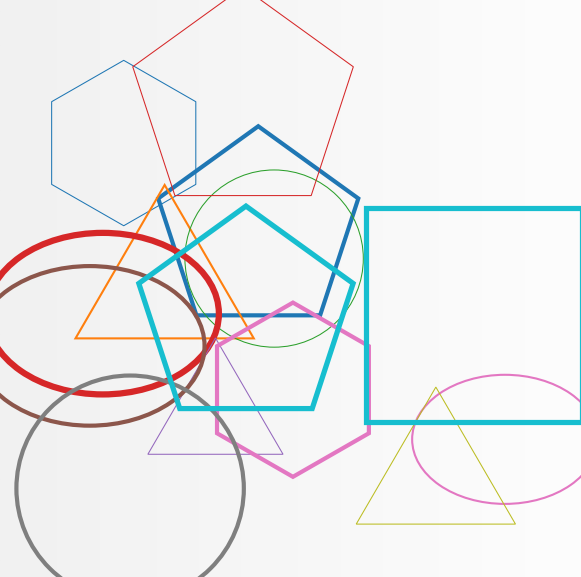[{"shape": "hexagon", "thickness": 0.5, "radius": 0.72, "center": [0.213, 0.751]}, {"shape": "pentagon", "thickness": 2, "radius": 0.91, "center": [0.444, 0.6]}, {"shape": "triangle", "thickness": 1, "radius": 0.89, "center": [0.283, 0.502]}, {"shape": "circle", "thickness": 0.5, "radius": 0.77, "center": [0.472, 0.551]}, {"shape": "oval", "thickness": 3, "radius": 1.0, "center": [0.177, 0.456]}, {"shape": "pentagon", "thickness": 0.5, "radius": 1.0, "center": [0.418, 0.822]}, {"shape": "triangle", "thickness": 0.5, "radius": 0.67, "center": [0.371, 0.28]}, {"shape": "oval", "thickness": 2, "radius": 0.99, "center": [0.155, 0.4]}, {"shape": "hexagon", "thickness": 2, "radius": 0.75, "center": [0.504, 0.324]}, {"shape": "oval", "thickness": 1, "radius": 0.8, "center": [0.869, 0.238]}, {"shape": "circle", "thickness": 2, "radius": 0.98, "center": [0.224, 0.153]}, {"shape": "triangle", "thickness": 0.5, "radius": 0.79, "center": [0.75, 0.171]}, {"shape": "square", "thickness": 2.5, "radius": 0.93, "center": [0.815, 0.454]}, {"shape": "pentagon", "thickness": 2.5, "radius": 0.97, "center": [0.423, 0.448]}]